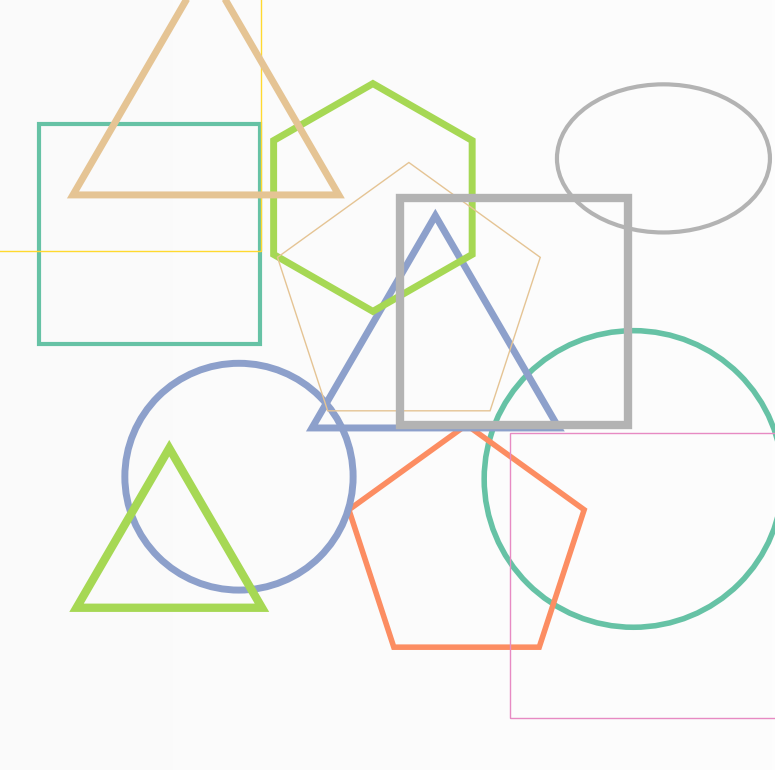[{"shape": "circle", "thickness": 2, "radius": 0.96, "center": [0.817, 0.378]}, {"shape": "square", "thickness": 1.5, "radius": 0.71, "center": [0.193, 0.696]}, {"shape": "pentagon", "thickness": 2, "radius": 0.8, "center": [0.602, 0.289]}, {"shape": "circle", "thickness": 2.5, "radius": 0.74, "center": [0.308, 0.381]}, {"shape": "triangle", "thickness": 2.5, "radius": 0.92, "center": [0.562, 0.536]}, {"shape": "square", "thickness": 0.5, "radius": 0.93, "center": [0.843, 0.252]}, {"shape": "hexagon", "thickness": 2.5, "radius": 0.74, "center": [0.481, 0.744]}, {"shape": "triangle", "thickness": 3, "radius": 0.69, "center": [0.218, 0.28]}, {"shape": "square", "thickness": 0.5, "radius": 0.84, "center": [0.167, 0.843]}, {"shape": "triangle", "thickness": 2.5, "radius": 0.99, "center": [0.266, 0.846]}, {"shape": "pentagon", "thickness": 0.5, "radius": 0.89, "center": [0.528, 0.611]}, {"shape": "oval", "thickness": 1.5, "radius": 0.69, "center": [0.856, 0.794]}, {"shape": "square", "thickness": 3, "radius": 0.73, "center": [0.664, 0.595]}]